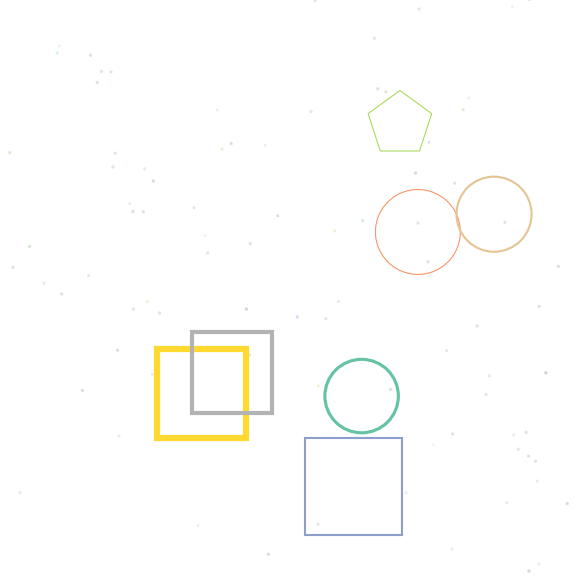[{"shape": "circle", "thickness": 1.5, "radius": 0.32, "center": [0.626, 0.313]}, {"shape": "circle", "thickness": 0.5, "radius": 0.37, "center": [0.724, 0.597]}, {"shape": "square", "thickness": 1, "radius": 0.42, "center": [0.613, 0.156]}, {"shape": "pentagon", "thickness": 0.5, "radius": 0.29, "center": [0.692, 0.785]}, {"shape": "square", "thickness": 3, "radius": 0.39, "center": [0.348, 0.317]}, {"shape": "circle", "thickness": 1, "radius": 0.33, "center": [0.855, 0.628]}, {"shape": "square", "thickness": 2, "radius": 0.35, "center": [0.402, 0.355]}]